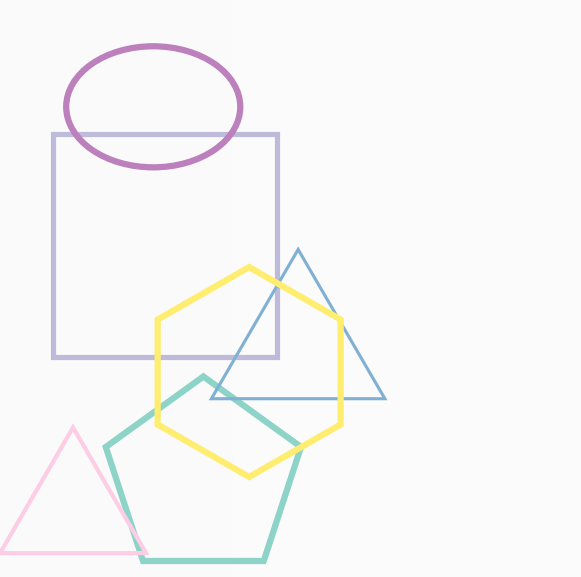[{"shape": "pentagon", "thickness": 3, "radius": 0.88, "center": [0.35, 0.171]}, {"shape": "square", "thickness": 2.5, "radius": 0.96, "center": [0.284, 0.574]}, {"shape": "triangle", "thickness": 1.5, "radius": 0.86, "center": [0.513, 0.395]}, {"shape": "triangle", "thickness": 2, "radius": 0.73, "center": [0.126, 0.114]}, {"shape": "oval", "thickness": 3, "radius": 0.75, "center": [0.264, 0.814]}, {"shape": "hexagon", "thickness": 3, "radius": 0.91, "center": [0.429, 0.355]}]